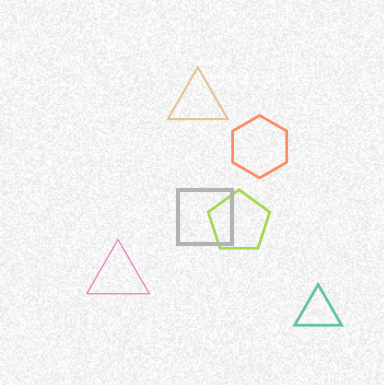[{"shape": "triangle", "thickness": 2, "radius": 0.35, "center": [0.826, 0.19]}, {"shape": "hexagon", "thickness": 2, "radius": 0.41, "center": [0.674, 0.619]}, {"shape": "triangle", "thickness": 1, "radius": 0.47, "center": [0.307, 0.284]}, {"shape": "pentagon", "thickness": 2, "radius": 0.42, "center": [0.621, 0.423]}, {"shape": "triangle", "thickness": 1.5, "radius": 0.45, "center": [0.514, 0.736]}, {"shape": "square", "thickness": 3, "radius": 0.35, "center": [0.533, 0.437]}]